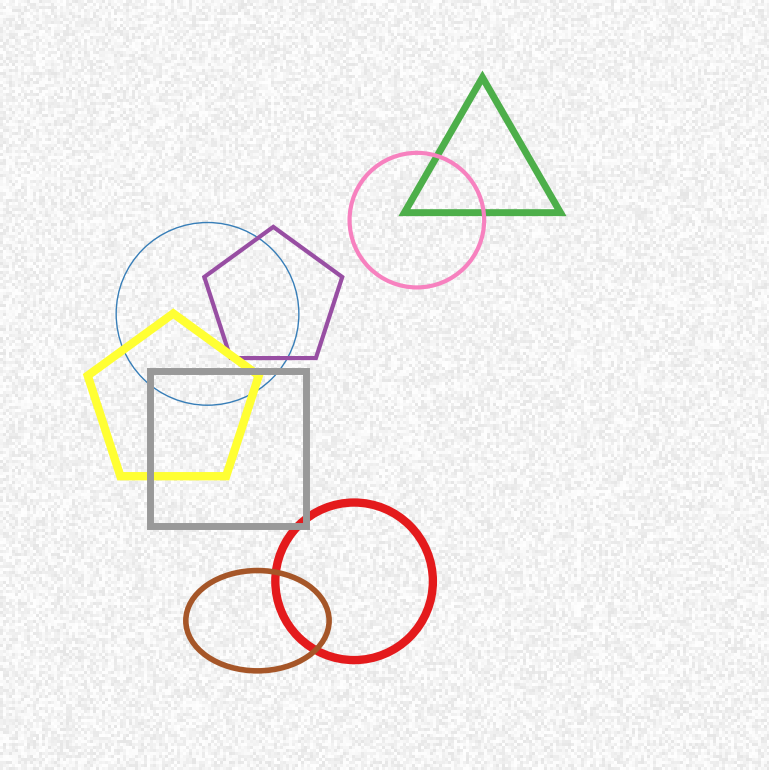[{"shape": "circle", "thickness": 3, "radius": 0.51, "center": [0.46, 0.245]}, {"shape": "circle", "thickness": 0.5, "radius": 0.59, "center": [0.27, 0.592]}, {"shape": "triangle", "thickness": 2.5, "radius": 0.59, "center": [0.627, 0.782]}, {"shape": "pentagon", "thickness": 1.5, "radius": 0.47, "center": [0.355, 0.611]}, {"shape": "pentagon", "thickness": 3, "radius": 0.58, "center": [0.225, 0.476]}, {"shape": "oval", "thickness": 2, "radius": 0.47, "center": [0.334, 0.194]}, {"shape": "circle", "thickness": 1.5, "radius": 0.44, "center": [0.541, 0.714]}, {"shape": "square", "thickness": 2.5, "radius": 0.51, "center": [0.296, 0.418]}]